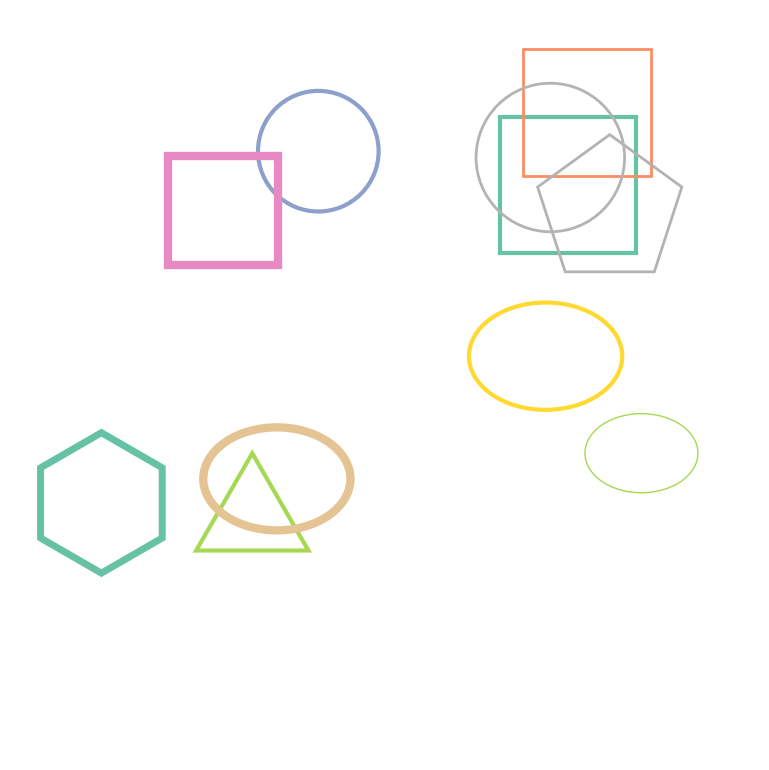[{"shape": "square", "thickness": 1.5, "radius": 0.44, "center": [0.738, 0.76]}, {"shape": "hexagon", "thickness": 2.5, "radius": 0.46, "center": [0.132, 0.347]}, {"shape": "square", "thickness": 1, "radius": 0.41, "center": [0.762, 0.854]}, {"shape": "circle", "thickness": 1.5, "radius": 0.39, "center": [0.413, 0.804]}, {"shape": "square", "thickness": 3, "radius": 0.36, "center": [0.29, 0.727]}, {"shape": "oval", "thickness": 0.5, "radius": 0.37, "center": [0.833, 0.411]}, {"shape": "triangle", "thickness": 1.5, "radius": 0.42, "center": [0.328, 0.327]}, {"shape": "oval", "thickness": 1.5, "radius": 0.5, "center": [0.709, 0.537]}, {"shape": "oval", "thickness": 3, "radius": 0.48, "center": [0.36, 0.378]}, {"shape": "circle", "thickness": 1, "radius": 0.48, "center": [0.715, 0.795]}, {"shape": "pentagon", "thickness": 1, "radius": 0.49, "center": [0.792, 0.727]}]